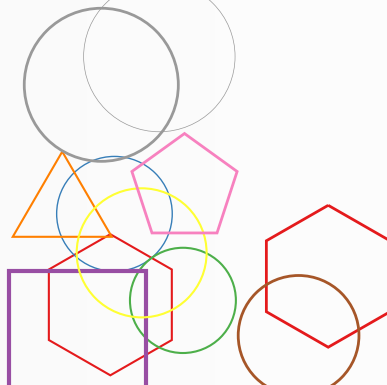[{"shape": "hexagon", "thickness": 1.5, "radius": 0.92, "center": [0.285, 0.208]}, {"shape": "hexagon", "thickness": 2, "radius": 0.92, "center": [0.847, 0.282]}, {"shape": "circle", "thickness": 1, "radius": 0.75, "center": [0.295, 0.445]}, {"shape": "circle", "thickness": 1.5, "radius": 0.68, "center": [0.472, 0.22]}, {"shape": "square", "thickness": 3, "radius": 0.88, "center": [0.201, 0.12]}, {"shape": "triangle", "thickness": 1.5, "radius": 0.74, "center": [0.161, 0.459]}, {"shape": "circle", "thickness": 1.5, "radius": 0.84, "center": [0.366, 0.343]}, {"shape": "circle", "thickness": 2, "radius": 0.78, "center": [0.771, 0.129]}, {"shape": "pentagon", "thickness": 2, "radius": 0.71, "center": [0.476, 0.51]}, {"shape": "circle", "thickness": 0.5, "radius": 0.98, "center": [0.411, 0.853]}, {"shape": "circle", "thickness": 2, "radius": 0.99, "center": [0.261, 0.78]}]